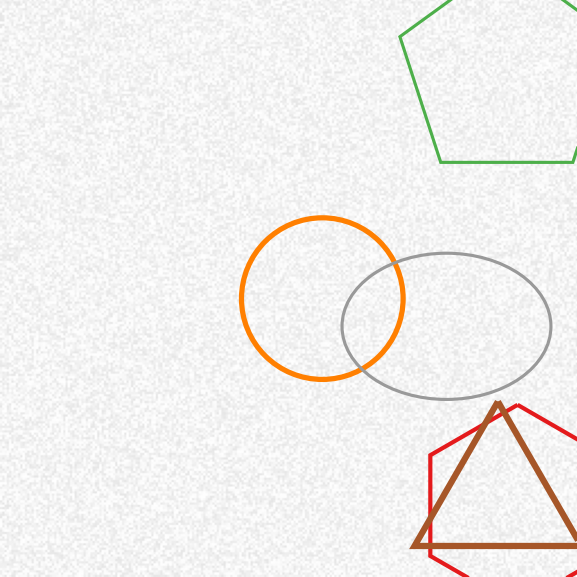[{"shape": "hexagon", "thickness": 2, "radius": 0.87, "center": [0.896, 0.124]}, {"shape": "pentagon", "thickness": 1.5, "radius": 0.97, "center": [0.878, 0.875]}, {"shape": "circle", "thickness": 2.5, "radius": 0.7, "center": [0.558, 0.482]}, {"shape": "triangle", "thickness": 3, "radius": 0.83, "center": [0.862, 0.137]}, {"shape": "oval", "thickness": 1.5, "radius": 0.9, "center": [0.773, 0.434]}]